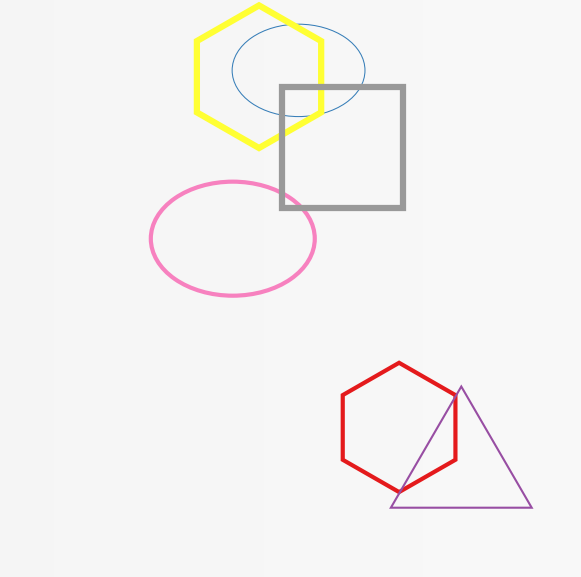[{"shape": "hexagon", "thickness": 2, "radius": 0.56, "center": [0.687, 0.259]}, {"shape": "oval", "thickness": 0.5, "radius": 0.57, "center": [0.514, 0.877]}, {"shape": "triangle", "thickness": 1, "radius": 0.7, "center": [0.794, 0.19]}, {"shape": "hexagon", "thickness": 3, "radius": 0.62, "center": [0.446, 0.866]}, {"shape": "oval", "thickness": 2, "radius": 0.71, "center": [0.401, 0.586]}, {"shape": "square", "thickness": 3, "radius": 0.52, "center": [0.589, 0.744]}]